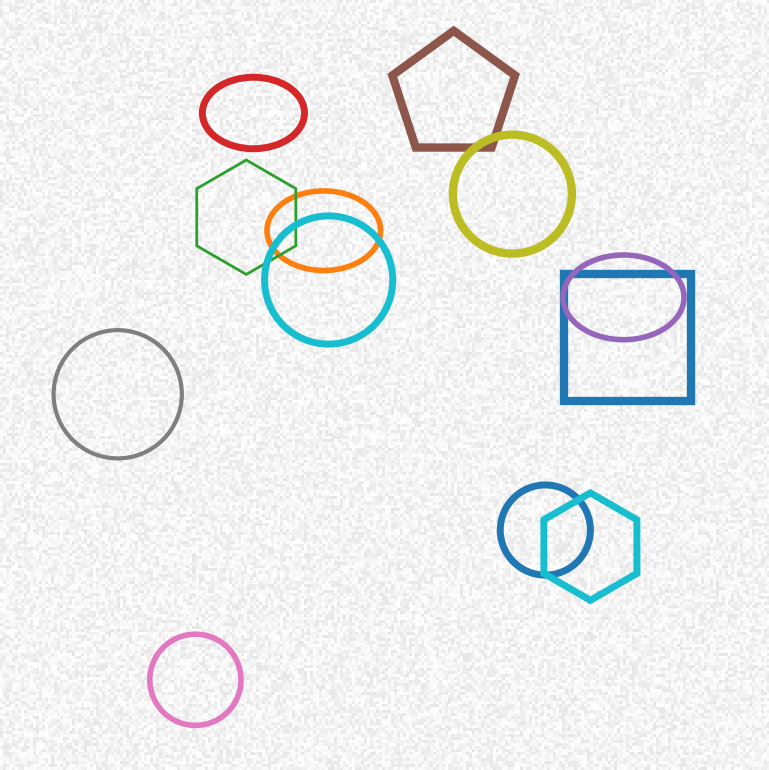[{"shape": "square", "thickness": 3, "radius": 0.41, "center": [0.815, 0.562]}, {"shape": "circle", "thickness": 2.5, "radius": 0.29, "center": [0.708, 0.312]}, {"shape": "oval", "thickness": 2, "radius": 0.37, "center": [0.421, 0.7]}, {"shape": "hexagon", "thickness": 1, "radius": 0.37, "center": [0.32, 0.718]}, {"shape": "oval", "thickness": 2.5, "radius": 0.33, "center": [0.329, 0.853]}, {"shape": "oval", "thickness": 2, "radius": 0.39, "center": [0.81, 0.614]}, {"shape": "pentagon", "thickness": 3, "radius": 0.42, "center": [0.589, 0.876]}, {"shape": "circle", "thickness": 2, "radius": 0.3, "center": [0.254, 0.117]}, {"shape": "circle", "thickness": 1.5, "radius": 0.42, "center": [0.153, 0.488]}, {"shape": "circle", "thickness": 3, "radius": 0.39, "center": [0.665, 0.748]}, {"shape": "circle", "thickness": 2.5, "radius": 0.42, "center": [0.427, 0.636]}, {"shape": "hexagon", "thickness": 2.5, "radius": 0.35, "center": [0.767, 0.29]}]